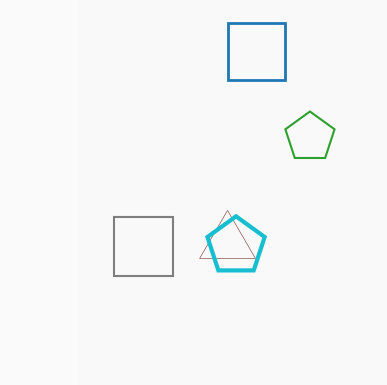[{"shape": "square", "thickness": 2, "radius": 0.37, "center": [0.663, 0.866]}, {"shape": "pentagon", "thickness": 1.5, "radius": 0.33, "center": [0.8, 0.644]}, {"shape": "triangle", "thickness": 0.5, "radius": 0.42, "center": [0.587, 0.37]}, {"shape": "square", "thickness": 1.5, "radius": 0.38, "center": [0.37, 0.359]}, {"shape": "pentagon", "thickness": 3, "radius": 0.39, "center": [0.609, 0.36]}]